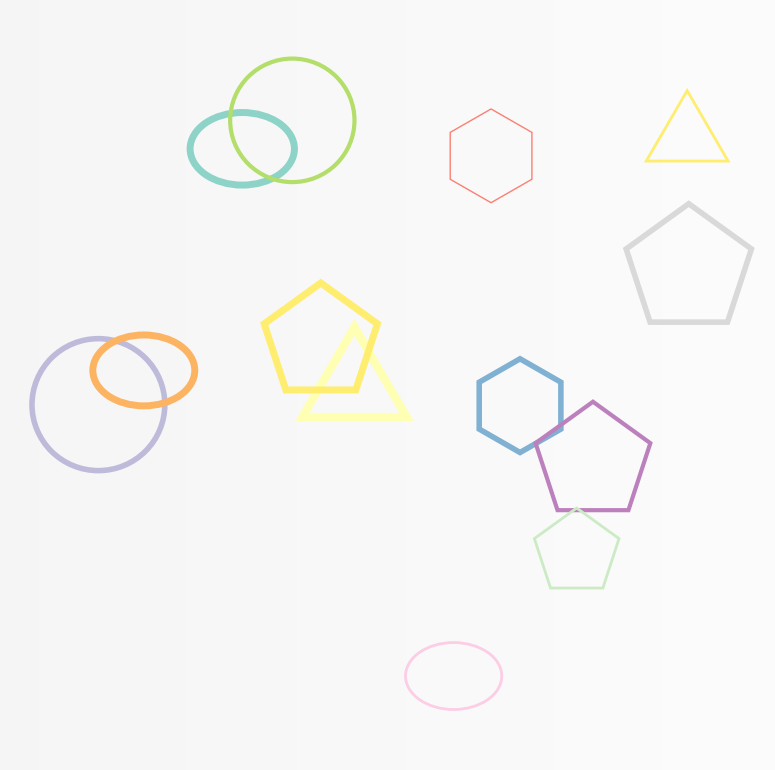[{"shape": "oval", "thickness": 2.5, "radius": 0.34, "center": [0.313, 0.807]}, {"shape": "triangle", "thickness": 3, "radius": 0.39, "center": [0.457, 0.497]}, {"shape": "circle", "thickness": 2, "radius": 0.43, "center": [0.127, 0.475]}, {"shape": "hexagon", "thickness": 0.5, "radius": 0.3, "center": [0.634, 0.798]}, {"shape": "hexagon", "thickness": 2, "radius": 0.3, "center": [0.671, 0.473]}, {"shape": "oval", "thickness": 2.5, "radius": 0.33, "center": [0.186, 0.519]}, {"shape": "circle", "thickness": 1.5, "radius": 0.4, "center": [0.377, 0.844]}, {"shape": "oval", "thickness": 1, "radius": 0.31, "center": [0.585, 0.122]}, {"shape": "pentagon", "thickness": 2, "radius": 0.42, "center": [0.889, 0.65]}, {"shape": "pentagon", "thickness": 1.5, "radius": 0.39, "center": [0.765, 0.4]}, {"shape": "pentagon", "thickness": 1, "radius": 0.29, "center": [0.744, 0.283]}, {"shape": "triangle", "thickness": 1, "radius": 0.3, "center": [0.887, 0.821]}, {"shape": "pentagon", "thickness": 2.5, "radius": 0.38, "center": [0.414, 0.556]}]